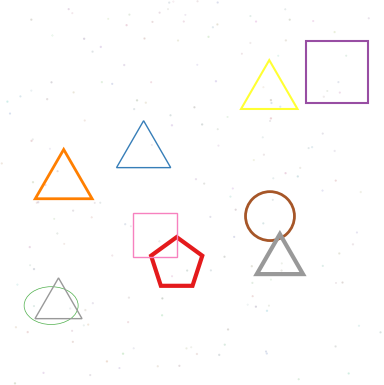[{"shape": "pentagon", "thickness": 3, "radius": 0.35, "center": [0.459, 0.314]}, {"shape": "triangle", "thickness": 1, "radius": 0.41, "center": [0.373, 0.605]}, {"shape": "oval", "thickness": 0.5, "radius": 0.35, "center": [0.133, 0.206]}, {"shape": "square", "thickness": 1.5, "radius": 0.4, "center": [0.876, 0.812]}, {"shape": "triangle", "thickness": 2, "radius": 0.43, "center": [0.165, 0.526]}, {"shape": "triangle", "thickness": 1.5, "radius": 0.42, "center": [0.699, 0.759]}, {"shape": "circle", "thickness": 2, "radius": 0.32, "center": [0.701, 0.439]}, {"shape": "square", "thickness": 1, "radius": 0.29, "center": [0.402, 0.389]}, {"shape": "triangle", "thickness": 3, "radius": 0.35, "center": [0.727, 0.323]}, {"shape": "triangle", "thickness": 1, "radius": 0.35, "center": [0.152, 0.208]}]